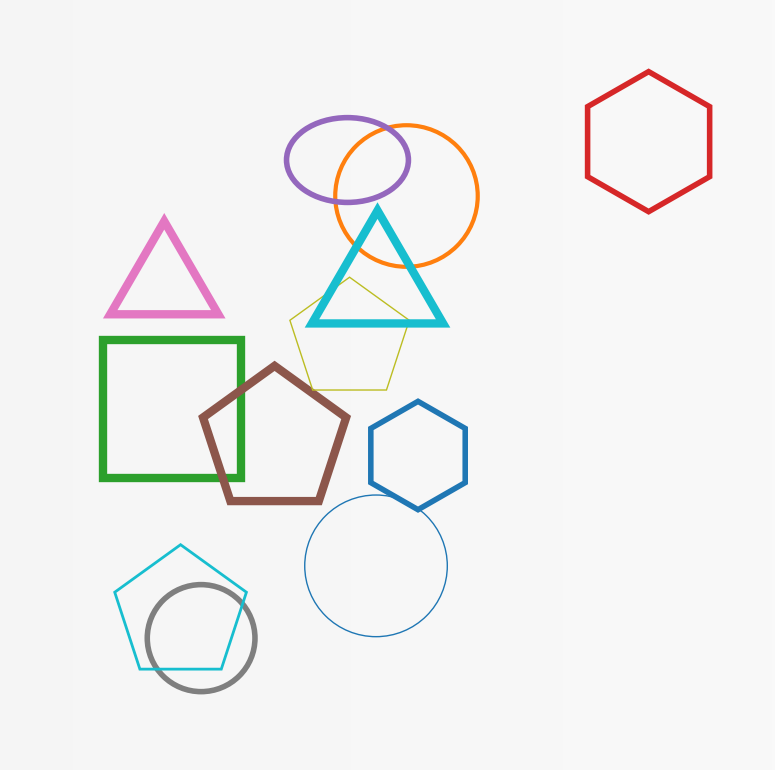[{"shape": "hexagon", "thickness": 2, "radius": 0.35, "center": [0.539, 0.408]}, {"shape": "circle", "thickness": 0.5, "radius": 0.46, "center": [0.485, 0.265]}, {"shape": "circle", "thickness": 1.5, "radius": 0.46, "center": [0.524, 0.745]}, {"shape": "square", "thickness": 3, "radius": 0.45, "center": [0.222, 0.469]}, {"shape": "hexagon", "thickness": 2, "radius": 0.45, "center": [0.837, 0.816]}, {"shape": "oval", "thickness": 2, "radius": 0.39, "center": [0.448, 0.792]}, {"shape": "pentagon", "thickness": 3, "radius": 0.49, "center": [0.354, 0.428]}, {"shape": "triangle", "thickness": 3, "radius": 0.4, "center": [0.212, 0.632]}, {"shape": "circle", "thickness": 2, "radius": 0.35, "center": [0.26, 0.171]}, {"shape": "pentagon", "thickness": 0.5, "radius": 0.4, "center": [0.451, 0.559]}, {"shape": "pentagon", "thickness": 1, "radius": 0.45, "center": [0.233, 0.203]}, {"shape": "triangle", "thickness": 3, "radius": 0.49, "center": [0.487, 0.629]}]